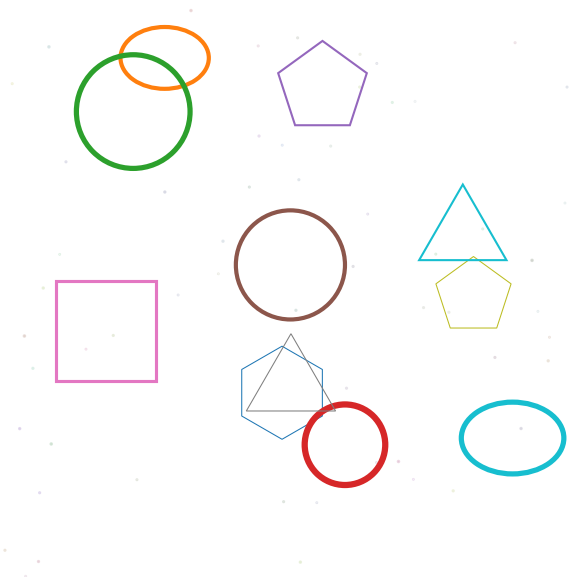[{"shape": "hexagon", "thickness": 0.5, "radius": 0.4, "center": [0.488, 0.319]}, {"shape": "oval", "thickness": 2, "radius": 0.38, "center": [0.285, 0.899]}, {"shape": "circle", "thickness": 2.5, "radius": 0.49, "center": [0.231, 0.806]}, {"shape": "circle", "thickness": 3, "radius": 0.35, "center": [0.597, 0.229]}, {"shape": "pentagon", "thickness": 1, "radius": 0.4, "center": [0.558, 0.848]}, {"shape": "circle", "thickness": 2, "radius": 0.47, "center": [0.503, 0.54]}, {"shape": "square", "thickness": 1.5, "radius": 0.43, "center": [0.183, 0.426]}, {"shape": "triangle", "thickness": 0.5, "radius": 0.45, "center": [0.504, 0.332]}, {"shape": "pentagon", "thickness": 0.5, "radius": 0.34, "center": [0.82, 0.486]}, {"shape": "triangle", "thickness": 1, "radius": 0.44, "center": [0.801, 0.592]}, {"shape": "oval", "thickness": 2.5, "radius": 0.44, "center": [0.888, 0.241]}]